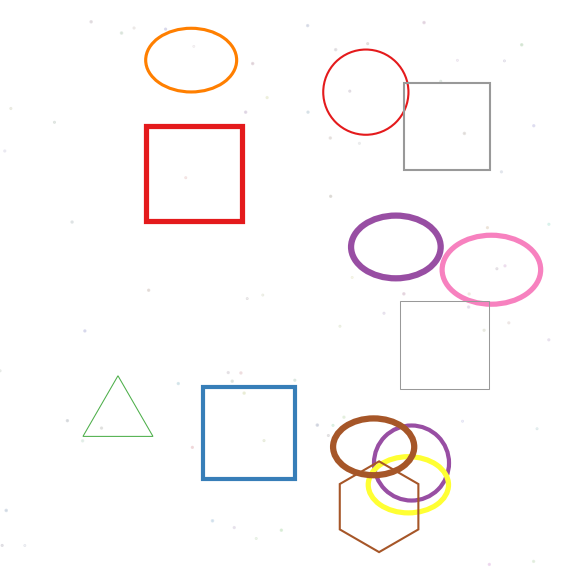[{"shape": "square", "thickness": 2.5, "radius": 0.41, "center": [0.336, 0.699]}, {"shape": "circle", "thickness": 1, "radius": 0.37, "center": [0.634, 0.84]}, {"shape": "square", "thickness": 2, "radius": 0.4, "center": [0.431, 0.25]}, {"shape": "triangle", "thickness": 0.5, "radius": 0.35, "center": [0.204, 0.278]}, {"shape": "oval", "thickness": 3, "radius": 0.39, "center": [0.685, 0.572]}, {"shape": "circle", "thickness": 2, "radius": 0.32, "center": [0.713, 0.197]}, {"shape": "oval", "thickness": 1.5, "radius": 0.39, "center": [0.331, 0.895]}, {"shape": "oval", "thickness": 2.5, "radius": 0.35, "center": [0.707, 0.16]}, {"shape": "oval", "thickness": 3, "radius": 0.35, "center": [0.647, 0.225]}, {"shape": "hexagon", "thickness": 1, "radius": 0.39, "center": [0.656, 0.122]}, {"shape": "oval", "thickness": 2.5, "radius": 0.43, "center": [0.851, 0.532]}, {"shape": "square", "thickness": 1, "radius": 0.37, "center": [0.775, 0.78]}, {"shape": "square", "thickness": 0.5, "radius": 0.38, "center": [0.769, 0.402]}]